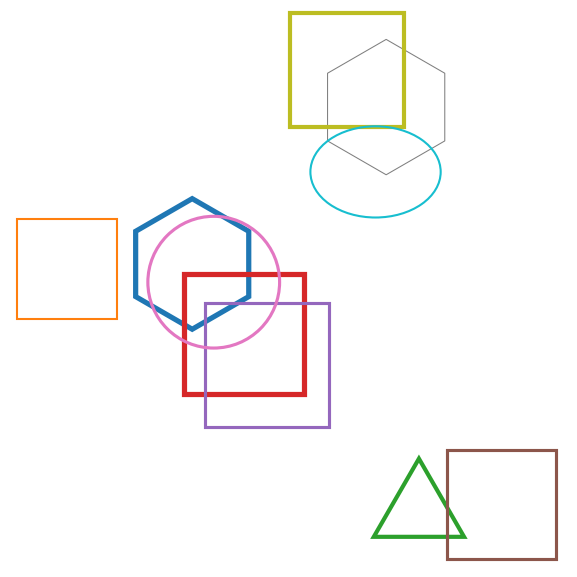[{"shape": "hexagon", "thickness": 2.5, "radius": 0.57, "center": [0.333, 0.542]}, {"shape": "square", "thickness": 1, "radius": 0.43, "center": [0.116, 0.533]}, {"shape": "triangle", "thickness": 2, "radius": 0.45, "center": [0.725, 0.115]}, {"shape": "square", "thickness": 2.5, "radius": 0.52, "center": [0.423, 0.42]}, {"shape": "square", "thickness": 1.5, "radius": 0.54, "center": [0.462, 0.368]}, {"shape": "square", "thickness": 1.5, "radius": 0.47, "center": [0.869, 0.125]}, {"shape": "circle", "thickness": 1.5, "radius": 0.57, "center": [0.37, 0.511]}, {"shape": "hexagon", "thickness": 0.5, "radius": 0.59, "center": [0.669, 0.814]}, {"shape": "square", "thickness": 2, "radius": 0.49, "center": [0.601, 0.878]}, {"shape": "oval", "thickness": 1, "radius": 0.56, "center": [0.65, 0.701]}]